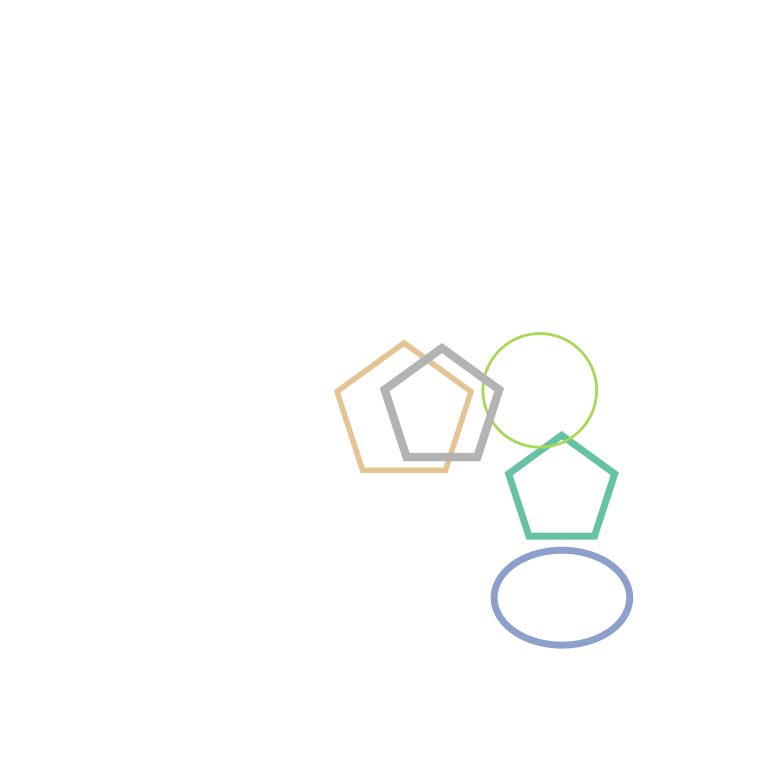[{"shape": "pentagon", "thickness": 2.5, "radius": 0.36, "center": [0.729, 0.362]}, {"shape": "oval", "thickness": 2.5, "radius": 0.44, "center": [0.73, 0.224]}, {"shape": "circle", "thickness": 1, "radius": 0.37, "center": [0.701, 0.493]}, {"shape": "pentagon", "thickness": 2, "radius": 0.46, "center": [0.525, 0.463]}, {"shape": "pentagon", "thickness": 3, "radius": 0.39, "center": [0.574, 0.47]}]